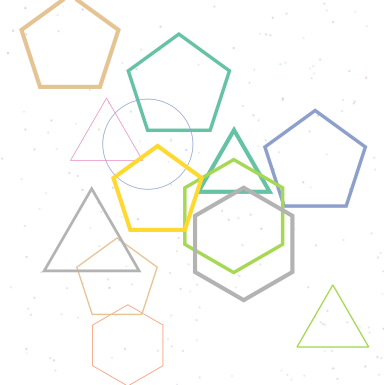[{"shape": "triangle", "thickness": 3, "radius": 0.53, "center": [0.608, 0.555]}, {"shape": "pentagon", "thickness": 2.5, "radius": 0.69, "center": [0.465, 0.773]}, {"shape": "hexagon", "thickness": 0.5, "radius": 0.53, "center": [0.332, 0.103]}, {"shape": "pentagon", "thickness": 2.5, "radius": 0.69, "center": [0.819, 0.576]}, {"shape": "circle", "thickness": 0.5, "radius": 0.59, "center": [0.384, 0.625]}, {"shape": "triangle", "thickness": 0.5, "radius": 0.54, "center": [0.277, 0.637]}, {"shape": "triangle", "thickness": 1, "radius": 0.54, "center": [0.865, 0.152]}, {"shape": "hexagon", "thickness": 2.5, "radius": 0.73, "center": [0.607, 0.439]}, {"shape": "pentagon", "thickness": 3, "radius": 0.6, "center": [0.409, 0.5]}, {"shape": "pentagon", "thickness": 1, "radius": 0.55, "center": [0.304, 0.272]}, {"shape": "pentagon", "thickness": 3, "radius": 0.66, "center": [0.182, 0.881]}, {"shape": "triangle", "thickness": 2, "radius": 0.71, "center": [0.238, 0.368]}, {"shape": "hexagon", "thickness": 3, "radius": 0.73, "center": [0.633, 0.366]}]